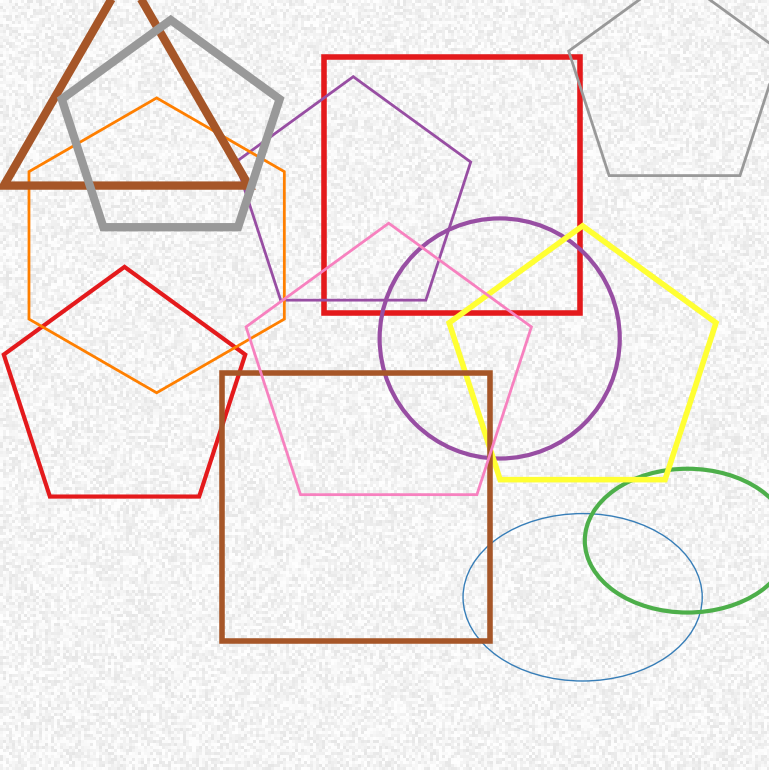[{"shape": "pentagon", "thickness": 1.5, "radius": 0.82, "center": [0.162, 0.489]}, {"shape": "square", "thickness": 2, "radius": 0.83, "center": [0.587, 0.76]}, {"shape": "oval", "thickness": 0.5, "radius": 0.78, "center": [0.757, 0.224]}, {"shape": "oval", "thickness": 1.5, "radius": 0.67, "center": [0.893, 0.298]}, {"shape": "pentagon", "thickness": 1, "radius": 0.8, "center": [0.459, 0.74]}, {"shape": "circle", "thickness": 1.5, "radius": 0.78, "center": [0.649, 0.56]}, {"shape": "hexagon", "thickness": 1, "radius": 0.96, "center": [0.203, 0.681]}, {"shape": "pentagon", "thickness": 2, "radius": 0.91, "center": [0.757, 0.524]}, {"shape": "triangle", "thickness": 3, "radius": 0.92, "center": [0.164, 0.851]}, {"shape": "square", "thickness": 2, "radius": 0.87, "center": [0.462, 0.342]}, {"shape": "pentagon", "thickness": 1, "radius": 0.97, "center": [0.505, 0.515]}, {"shape": "pentagon", "thickness": 3, "radius": 0.74, "center": [0.222, 0.825]}, {"shape": "pentagon", "thickness": 1, "radius": 0.72, "center": [0.876, 0.889]}]